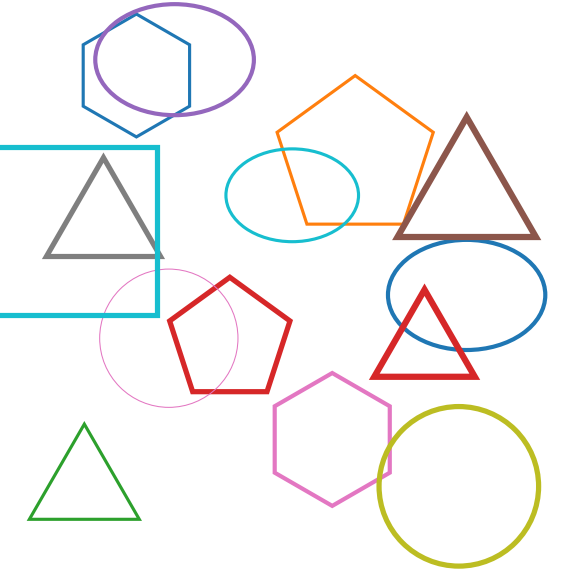[{"shape": "oval", "thickness": 2, "radius": 0.68, "center": [0.808, 0.488]}, {"shape": "hexagon", "thickness": 1.5, "radius": 0.53, "center": [0.236, 0.868]}, {"shape": "pentagon", "thickness": 1.5, "radius": 0.71, "center": [0.615, 0.726]}, {"shape": "triangle", "thickness": 1.5, "radius": 0.55, "center": [0.146, 0.155]}, {"shape": "triangle", "thickness": 3, "radius": 0.5, "center": [0.735, 0.397]}, {"shape": "pentagon", "thickness": 2.5, "radius": 0.55, "center": [0.398, 0.409]}, {"shape": "oval", "thickness": 2, "radius": 0.69, "center": [0.302, 0.896]}, {"shape": "triangle", "thickness": 3, "radius": 0.69, "center": [0.808, 0.658]}, {"shape": "circle", "thickness": 0.5, "radius": 0.6, "center": [0.292, 0.413]}, {"shape": "hexagon", "thickness": 2, "radius": 0.58, "center": [0.575, 0.238]}, {"shape": "triangle", "thickness": 2.5, "radius": 0.57, "center": [0.179, 0.612]}, {"shape": "circle", "thickness": 2.5, "radius": 0.69, "center": [0.795, 0.157]}, {"shape": "oval", "thickness": 1.5, "radius": 0.57, "center": [0.506, 0.661]}, {"shape": "square", "thickness": 2.5, "radius": 0.73, "center": [0.126, 0.599]}]